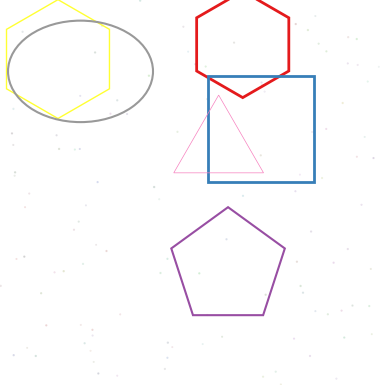[{"shape": "hexagon", "thickness": 2, "radius": 0.69, "center": [0.63, 0.885]}, {"shape": "square", "thickness": 2, "radius": 0.69, "center": [0.677, 0.666]}, {"shape": "pentagon", "thickness": 1.5, "radius": 0.78, "center": [0.592, 0.307]}, {"shape": "hexagon", "thickness": 1, "radius": 0.77, "center": [0.151, 0.847]}, {"shape": "triangle", "thickness": 0.5, "radius": 0.67, "center": [0.568, 0.618]}, {"shape": "oval", "thickness": 1.5, "radius": 0.94, "center": [0.209, 0.815]}]